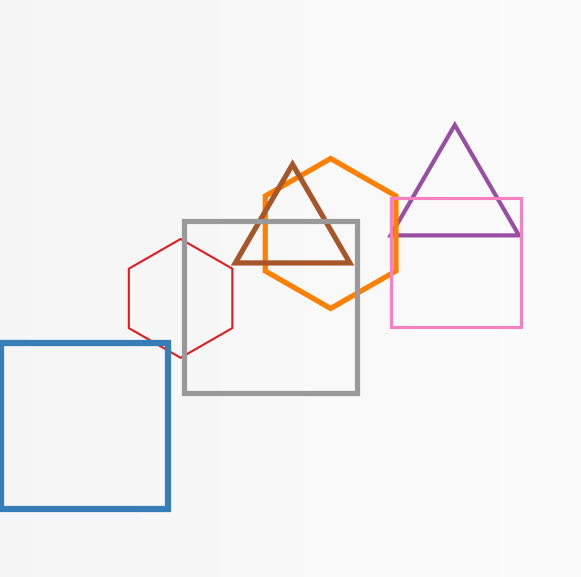[{"shape": "hexagon", "thickness": 1, "radius": 0.51, "center": [0.311, 0.482]}, {"shape": "square", "thickness": 3, "radius": 0.72, "center": [0.145, 0.261]}, {"shape": "triangle", "thickness": 2, "radius": 0.64, "center": [0.782, 0.655]}, {"shape": "hexagon", "thickness": 2.5, "radius": 0.65, "center": [0.569, 0.595]}, {"shape": "triangle", "thickness": 2.5, "radius": 0.57, "center": [0.503, 0.601]}, {"shape": "square", "thickness": 1.5, "radius": 0.56, "center": [0.785, 0.545]}, {"shape": "square", "thickness": 2.5, "radius": 0.75, "center": [0.465, 0.468]}]